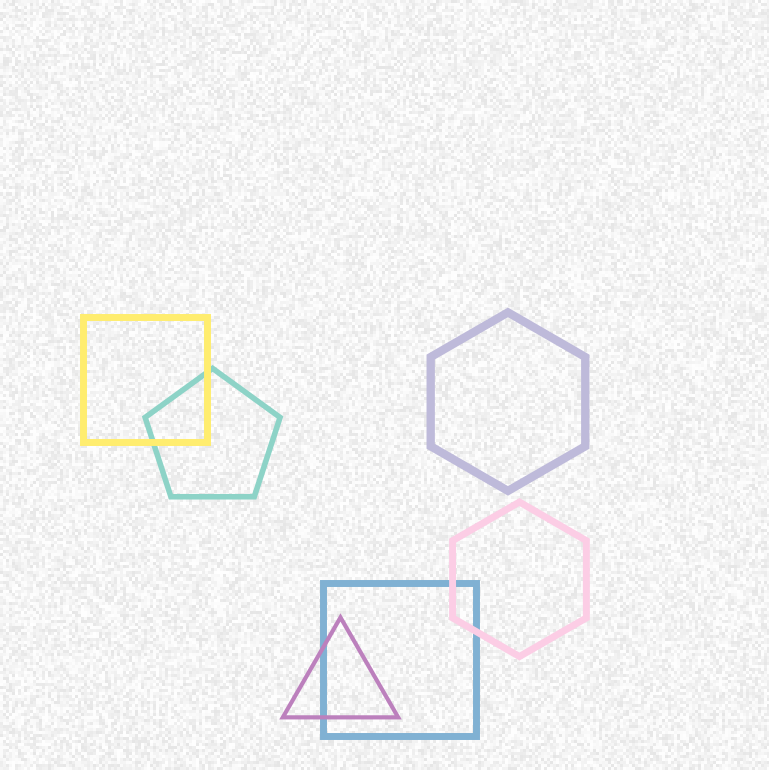[{"shape": "pentagon", "thickness": 2, "radius": 0.46, "center": [0.276, 0.429]}, {"shape": "hexagon", "thickness": 3, "radius": 0.58, "center": [0.66, 0.478]}, {"shape": "square", "thickness": 2.5, "radius": 0.5, "center": [0.518, 0.143]}, {"shape": "hexagon", "thickness": 2.5, "radius": 0.5, "center": [0.675, 0.248]}, {"shape": "triangle", "thickness": 1.5, "radius": 0.43, "center": [0.442, 0.112]}, {"shape": "square", "thickness": 2.5, "radius": 0.4, "center": [0.188, 0.507]}]